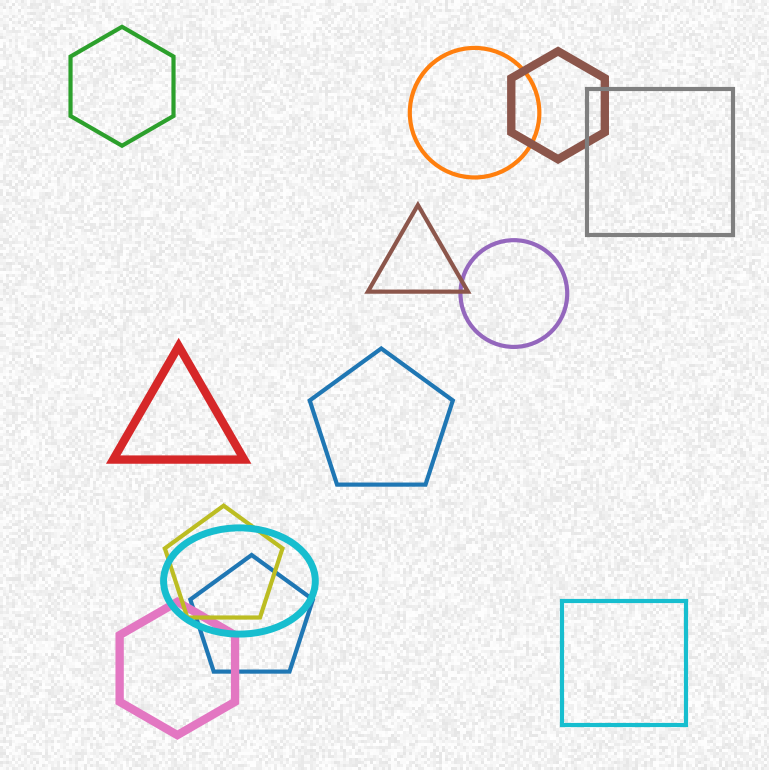[{"shape": "pentagon", "thickness": 1.5, "radius": 0.49, "center": [0.495, 0.45]}, {"shape": "pentagon", "thickness": 1.5, "radius": 0.42, "center": [0.327, 0.196]}, {"shape": "circle", "thickness": 1.5, "radius": 0.42, "center": [0.616, 0.854]}, {"shape": "hexagon", "thickness": 1.5, "radius": 0.39, "center": [0.158, 0.888]}, {"shape": "triangle", "thickness": 3, "radius": 0.49, "center": [0.232, 0.452]}, {"shape": "circle", "thickness": 1.5, "radius": 0.35, "center": [0.667, 0.619]}, {"shape": "triangle", "thickness": 1.5, "radius": 0.38, "center": [0.543, 0.659]}, {"shape": "hexagon", "thickness": 3, "radius": 0.35, "center": [0.725, 0.863]}, {"shape": "hexagon", "thickness": 3, "radius": 0.43, "center": [0.23, 0.132]}, {"shape": "square", "thickness": 1.5, "radius": 0.47, "center": [0.857, 0.789]}, {"shape": "pentagon", "thickness": 1.5, "radius": 0.4, "center": [0.29, 0.263]}, {"shape": "square", "thickness": 1.5, "radius": 0.4, "center": [0.81, 0.139]}, {"shape": "oval", "thickness": 2.5, "radius": 0.49, "center": [0.311, 0.245]}]